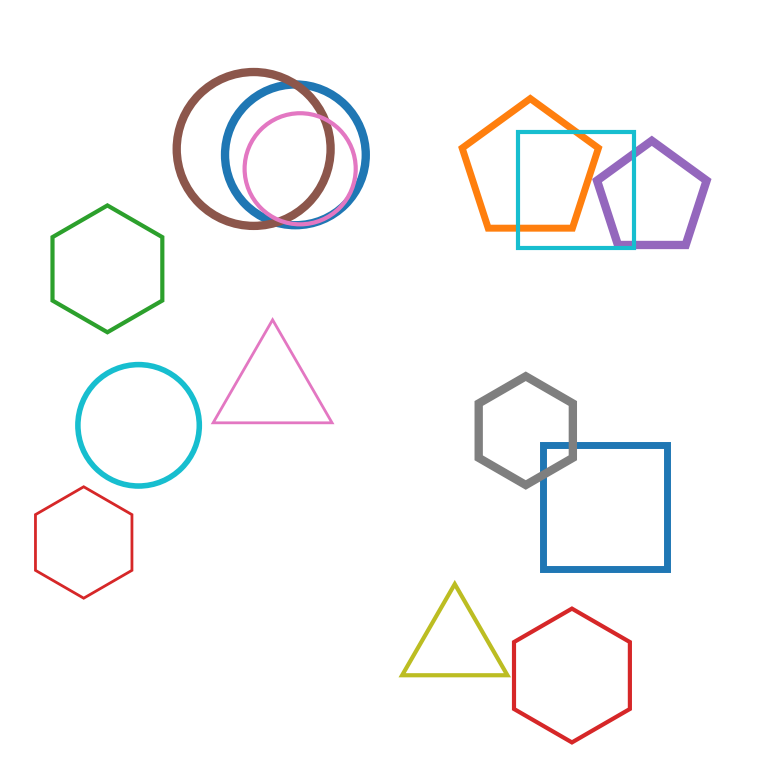[{"shape": "square", "thickness": 2.5, "radius": 0.4, "center": [0.785, 0.341]}, {"shape": "circle", "thickness": 3, "radius": 0.46, "center": [0.384, 0.799]}, {"shape": "pentagon", "thickness": 2.5, "radius": 0.47, "center": [0.689, 0.779]}, {"shape": "hexagon", "thickness": 1.5, "radius": 0.41, "center": [0.139, 0.651]}, {"shape": "hexagon", "thickness": 1, "radius": 0.36, "center": [0.109, 0.295]}, {"shape": "hexagon", "thickness": 1.5, "radius": 0.43, "center": [0.743, 0.123]}, {"shape": "pentagon", "thickness": 3, "radius": 0.37, "center": [0.847, 0.742]}, {"shape": "circle", "thickness": 3, "radius": 0.5, "center": [0.329, 0.807]}, {"shape": "triangle", "thickness": 1, "radius": 0.45, "center": [0.354, 0.495]}, {"shape": "circle", "thickness": 1.5, "radius": 0.36, "center": [0.39, 0.781]}, {"shape": "hexagon", "thickness": 3, "radius": 0.35, "center": [0.683, 0.441]}, {"shape": "triangle", "thickness": 1.5, "radius": 0.39, "center": [0.591, 0.163]}, {"shape": "square", "thickness": 1.5, "radius": 0.38, "center": [0.748, 0.753]}, {"shape": "circle", "thickness": 2, "radius": 0.39, "center": [0.18, 0.448]}]